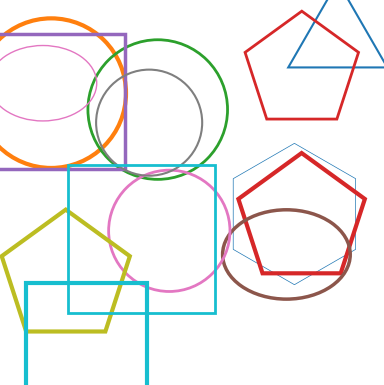[{"shape": "hexagon", "thickness": 0.5, "radius": 0.92, "center": [0.765, 0.444]}, {"shape": "triangle", "thickness": 1.5, "radius": 0.74, "center": [0.877, 0.899]}, {"shape": "circle", "thickness": 3, "radius": 0.97, "center": [0.133, 0.758]}, {"shape": "circle", "thickness": 2, "radius": 0.91, "center": [0.41, 0.715]}, {"shape": "pentagon", "thickness": 2, "radius": 0.77, "center": [0.784, 0.816]}, {"shape": "pentagon", "thickness": 3, "radius": 0.86, "center": [0.783, 0.43]}, {"shape": "square", "thickness": 2.5, "radius": 0.88, "center": [0.151, 0.735]}, {"shape": "oval", "thickness": 2.5, "radius": 0.83, "center": [0.744, 0.339]}, {"shape": "oval", "thickness": 1, "radius": 0.7, "center": [0.111, 0.784]}, {"shape": "circle", "thickness": 2, "radius": 0.79, "center": [0.44, 0.4]}, {"shape": "circle", "thickness": 1.5, "radius": 0.69, "center": [0.387, 0.681]}, {"shape": "pentagon", "thickness": 3, "radius": 0.87, "center": [0.171, 0.281]}, {"shape": "square", "thickness": 2, "radius": 0.96, "center": [0.367, 0.379]}, {"shape": "square", "thickness": 3, "radius": 0.78, "center": [0.226, 0.109]}]